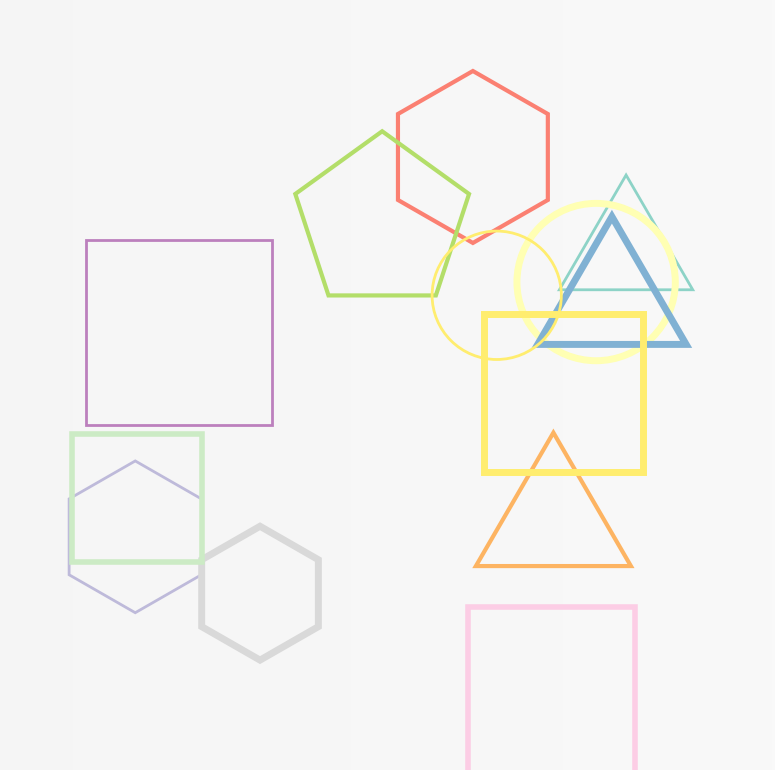[{"shape": "triangle", "thickness": 1, "radius": 0.5, "center": [0.808, 0.673]}, {"shape": "circle", "thickness": 2.5, "radius": 0.51, "center": [0.769, 0.634]}, {"shape": "hexagon", "thickness": 1, "radius": 0.49, "center": [0.175, 0.303]}, {"shape": "hexagon", "thickness": 1.5, "radius": 0.56, "center": [0.61, 0.796]}, {"shape": "triangle", "thickness": 2.5, "radius": 0.55, "center": [0.79, 0.608]}, {"shape": "triangle", "thickness": 1.5, "radius": 0.58, "center": [0.714, 0.323]}, {"shape": "pentagon", "thickness": 1.5, "radius": 0.59, "center": [0.493, 0.712]}, {"shape": "square", "thickness": 2, "radius": 0.54, "center": [0.711, 0.104]}, {"shape": "hexagon", "thickness": 2.5, "radius": 0.43, "center": [0.336, 0.23]}, {"shape": "square", "thickness": 1, "radius": 0.6, "center": [0.231, 0.568]}, {"shape": "square", "thickness": 2, "radius": 0.42, "center": [0.177, 0.353]}, {"shape": "square", "thickness": 2.5, "radius": 0.51, "center": [0.727, 0.49]}, {"shape": "circle", "thickness": 1, "radius": 0.42, "center": [0.641, 0.617]}]